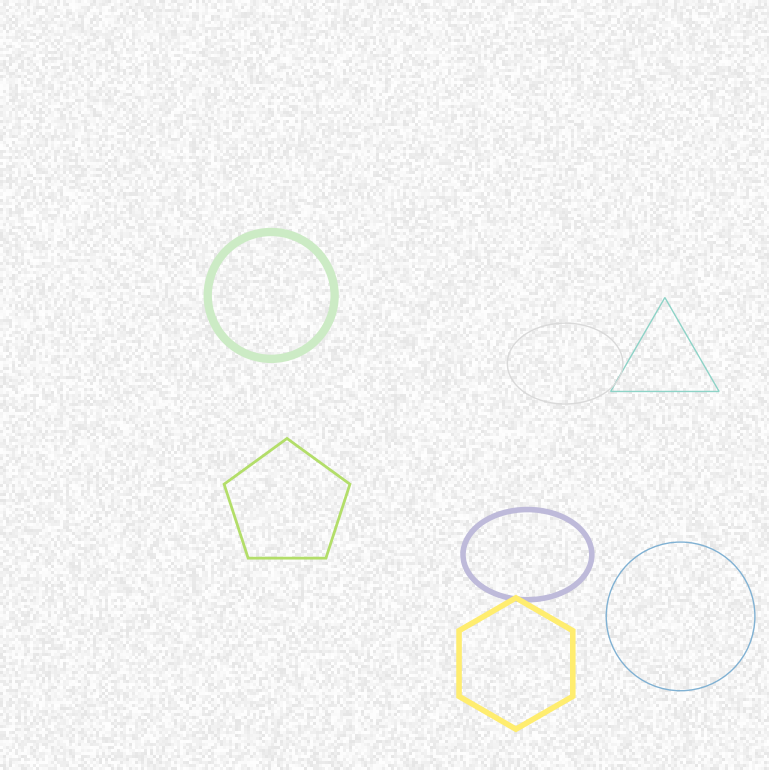[{"shape": "triangle", "thickness": 0.5, "radius": 0.41, "center": [0.863, 0.532]}, {"shape": "oval", "thickness": 2, "radius": 0.42, "center": [0.685, 0.28]}, {"shape": "circle", "thickness": 0.5, "radius": 0.48, "center": [0.884, 0.199]}, {"shape": "pentagon", "thickness": 1, "radius": 0.43, "center": [0.373, 0.345]}, {"shape": "oval", "thickness": 0.5, "radius": 0.38, "center": [0.734, 0.528]}, {"shape": "circle", "thickness": 3, "radius": 0.41, "center": [0.352, 0.616]}, {"shape": "hexagon", "thickness": 2, "radius": 0.43, "center": [0.67, 0.138]}]